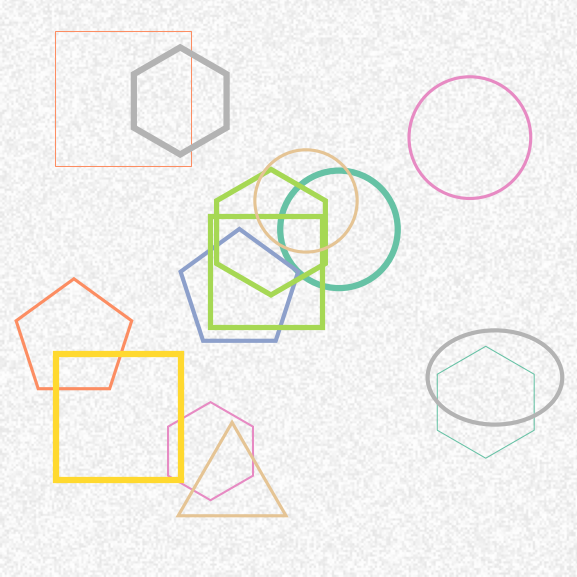[{"shape": "hexagon", "thickness": 0.5, "radius": 0.48, "center": [0.841, 0.303]}, {"shape": "circle", "thickness": 3, "radius": 0.51, "center": [0.587, 0.602]}, {"shape": "square", "thickness": 0.5, "radius": 0.59, "center": [0.213, 0.829]}, {"shape": "pentagon", "thickness": 1.5, "radius": 0.53, "center": [0.128, 0.411]}, {"shape": "pentagon", "thickness": 2, "radius": 0.54, "center": [0.415, 0.496]}, {"shape": "hexagon", "thickness": 1, "radius": 0.42, "center": [0.365, 0.218]}, {"shape": "circle", "thickness": 1.5, "radius": 0.53, "center": [0.814, 0.761]}, {"shape": "square", "thickness": 2.5, "radius": 0.48, "center": [0.46, 0.529]}, {"shape": "hexagon", "thickness": 2.5, "radius": 0.54, "center": [0.469, 0.597]}, {"shape": "square", "thickness": 3, "radius": 0.54, "center": [0.206, 0.277]}, {"shape": "triangle", "thickness": 1.5, "radius": 0.54, "center": [0.402, 0.16]}, {"shape": "circle", "thickness": 1.5, "radius": 0.44, "center": [0.53, 0.651]}, {"shape": "oval", "thickness": 2, "radius": 0.58, "center": [0.857, 0.345]}, {"shape": "hexagon", "thickness": 3, "radius": 0.46, "center": [0.312, 0.824]}]